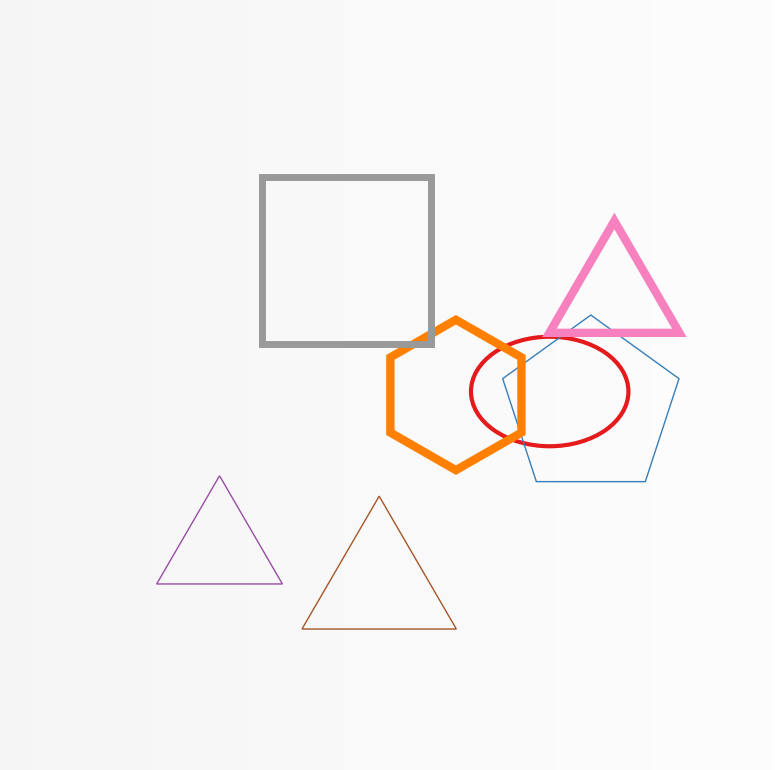[{"shape": "oval", "thickness": 1.5, "radius": 0.51, "center": [0.709, 0.492]}, {"shape": "pentagon", "thickness": 0.5, "radius": 0.6, "center": [0.762, 0.471]}, {"shape": "triangle", "thickness": 0.5, "radius": 0.47, "center": [0.283, 0.288]}, {"shape": "hexagon", "thickness": 3, "radius": 0.49, "center": [0.588, 0.487]}, {"shape": "triangle", "thickness": 0.5, "radius": 0.58, "center": [0.489, 0.241]}, {"shape": "triangle", "thickness": 3, "radius": 0.48, "center": [0.793, 0.616]}, {"shape": "square", "thickness": 2.5, "radius": 0.54, "center": [0.447, 0.662]}]